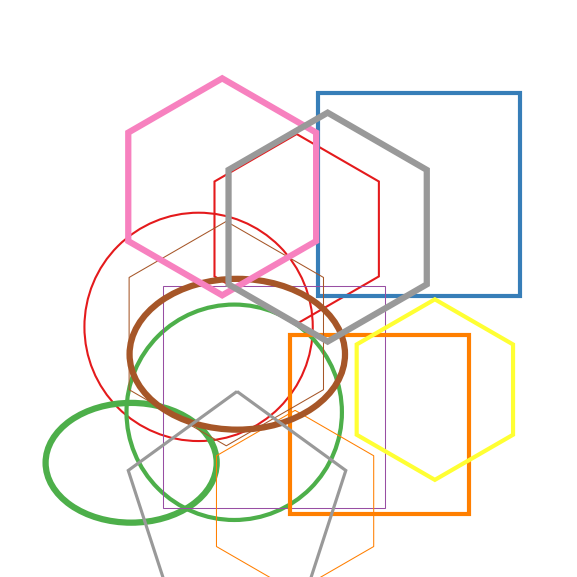[{"shape": "hexagon", "thickness": 1, "radius": 0.82, "center": [0.514, 0.603]}, {"shape": "circle", "thickness": 1, "radius": 0.99, "center": [0.344, 0.433]}, {"shape": "square", "thickness": 2, "radius": 0.88, "center": [0.726, 0.662]}, {"shape": "oval", "thickness": 3, "radius": 0.74, "center": [0.227, 0.198]}, {"shape": "circle", "thickness": 2, "radius": 0.93, "center": [0.406, 0.285]}, {"shape": "square", "thickness": 0.5, "radius": 0.96, "center": [0.475, 0.312]}, {"shape": "square", "thickness": 2, "radius": 0.78, "center": [0.657, 0.264]}, {"shape": "hexagon", "thickness": 0.5, "radius": 0.79, "center": [0.511, 0.131]}, {"shape": "hexagon", "thickness": 2, "radius": 0.78, "center": [0.753, 0.325]}, {"shape": "oval", "thickness": 3, "radius": 0.93, "center": [0.411, 0.386]}, {"shape": "hexagon", "thickness": 0.5, "radius": 0.97, "center": [0.392, 0.422]}, {"shape": "hexagon", "thickness": 3, "radius": 0.94, "center": [0.385, 0.676]}, {"shape": "hexagon", "thickness": 3, "radius": 0.99, "center": [0.567, 0.606]}, {"shape": "pentagon", "thickness": 1.5, "radius": 0.99, "center": [0.41, 0.123]}]